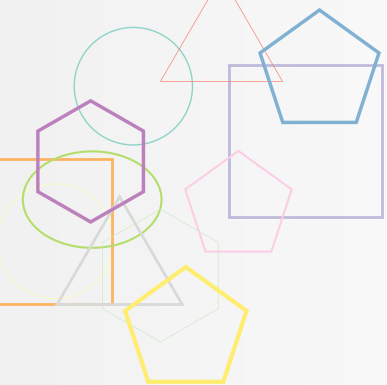[{"shape": "circle", "thickness": 1, "radius": 0.76, "center": [0.344, 0.776]}, {"shape": "circle", "thickness": 0.5, "radius": 0.74, "center": [0.143, 0.373]}, {"shape": "square", "thickness": 2, "radius": 0.99, "center": [0.788, 0.633]}, {"shape": "triangle", "thickness": 0.5, "radius": 0.91, "center": [0.572, 0.879]}, {"shape": "pentagon", "thickness": 2.5, "radius": 0.81, "center": [0.825, 0.813]}, {"shape": "square", "thickness": 2, "radius": 0.95, "center": [0.101, 0.399]}, {"shape": "oval", "thickness": 1.5, "radius": 0.89, "center": [0.238, 0.482]}, {"shape": "pentagon", "thickness": 1.5, "radius": 0.72, "center": [0.615, 0.463]}, {"shape": "triangle", "thickness": 2, "radius": 0.93, "center": [0.309, 0.302]}, {"shape": "hexagon", "thickness": 2.5, "radius": 0.79, "center": [0.234, 0.581]}, {"shape": "hexagon", "thickness": 0.5, "radius": 0.86, "center": [0.414, 0.284]}, {"shape": "pentagon", "thickness": 3, "radius": 0.82, "center": [0.479, 0.142]}]